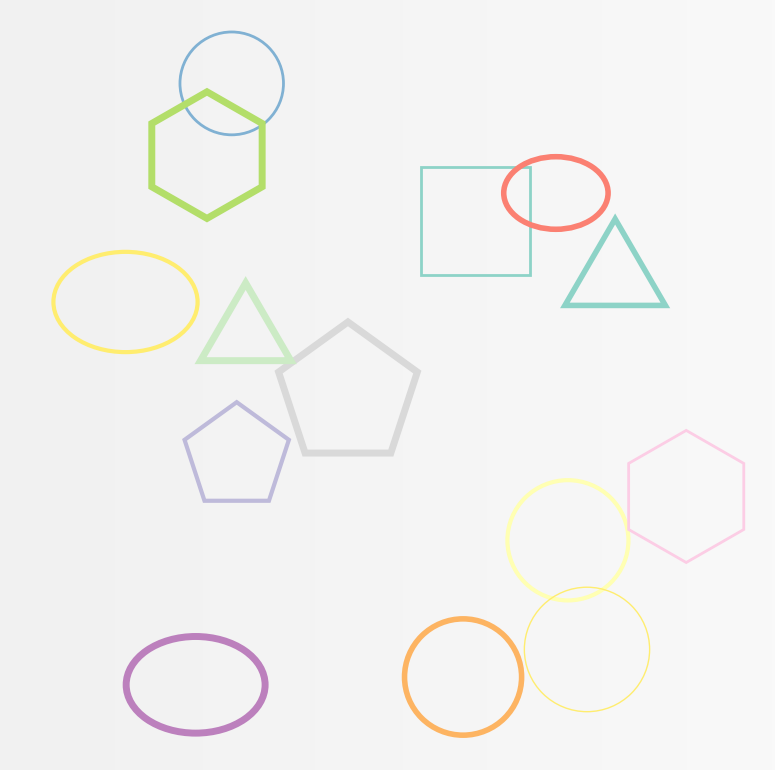[{"shape": "square", "thickness": 1, "radius": 0.35, "center": [0.614, 0.713]}, {"shape": "triangle", "thickness": 2, "radius": 0.37, "center": [0.794, 0.641]}, {"shape": "circle", "thickness": 1.5, "radius": 0.39, "center": [0.733, 0.298]}, {"shape": "pentagon", "thickness": 1.5, "radius": 0.35, "center": [0.305, 0.407]}, {"shape": "oval", "thickness": 2, "radius": 0.34, "center": [0.717, 0.749]}, {"shape": "circle", "thickness": 1, "radius": 0.33, "center": [0.299, 0.892]}, {"shape": "circle", "thickness": 2, "radius": 0.38, "center": [0.598, 0.121]}, {"shape": "hexagon", "thickness": 2.5, "radius": 0.41, "center": [0.267, 0.799]}, {"shape": "hexagon", "thickness": 1, "radius": 0.43, "center": [0.885, 0.355]}, {"shape": "pentagon", "thickness": 2.5, "radius": 0.47, "center": [0.449, 0.488]}, {"shape": "oval", "thickness": 2.5, "radius": 0.45, "center": [0.252, 0.111]}, {"shape": "triangle", "thickness": 2.5, "radius": 0.34, "center": [0.317, 0.565]}, {"shape": "oval", "thickness": 1.5, "radius": 0.47, "center": [0.162, 0.608]}, {"shape": "circle", "thickness": 0.5, "radius": 0.4, "center": [0.757, 0.157]}]